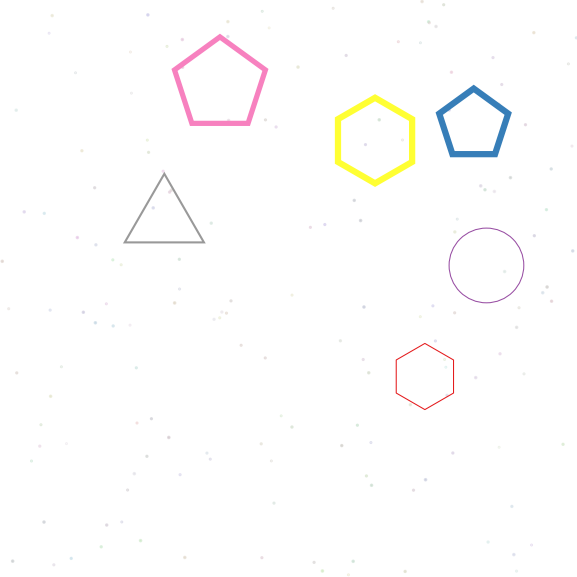[{"shape": "hexagon", "thickness": 0.5, "radius": 0.29, "center": [0.736, 0.347]}, {"shape": "pentagon", "thickness": 3, "radius": 0.31, "center": [0.82, 0.783]}, {"shape": "circle", "thickness": 0.5, "radius": 0.32, "center": [0.842, 0.539]}, {"shape": "hexagon", "thickness": 3, "radius": 0.37, "center": [0.649, 0.756]}, {"shape": "pentagon", "thickness": 2.5, "radius": 0.41, "center": [0.381, 0.852]}, {"shape": "triangle", "thickness": 1, "radius": 0.4, "center": [0.285, 0.619]}]